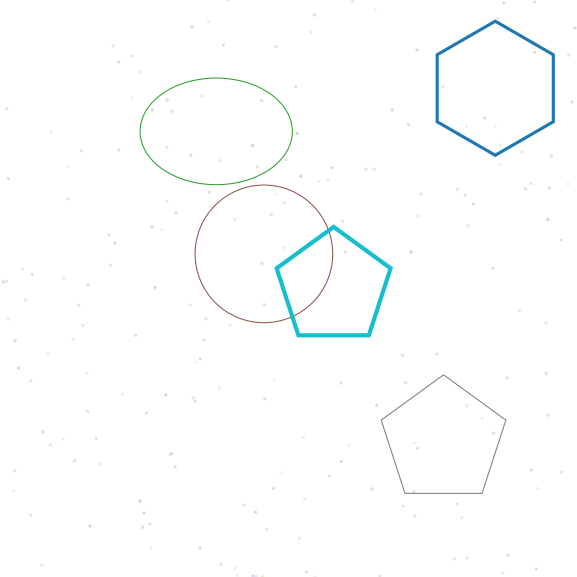[{"shape": "hexagon", "thickness": 1.5, "radius": 0.58, "center": [0.858, 0.846]}, {"shape": "oval", "thickness": 0.5, "radius": 0.66, "center": [0.374, 0.772]}, {"shape": "circle", "thickness": 0.5, "radius": 0.6, "center": [0.457, 0.559]}, {"shape": "pentagon", "thickness": 0.5, "radius": 0.57, "center": [0.768, 0.237]}, {"shape": "pentagon", "thickness": 2, "radius": 0.52, "center": [0.578, 0.502]}]